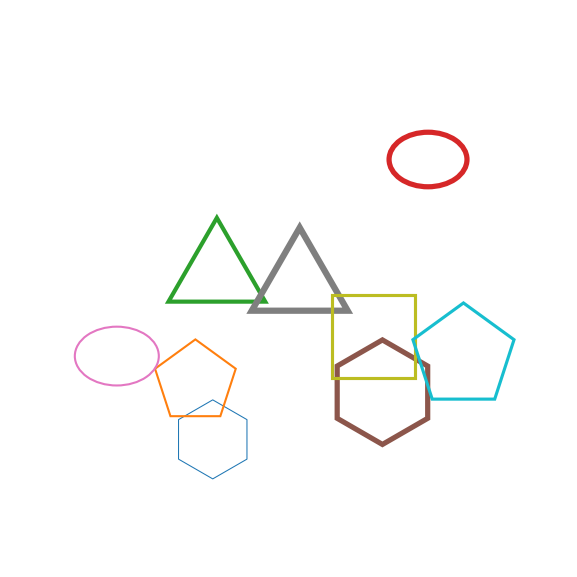[{"shape": "hexagon", "thickness": 0.5, "radius": 0.34, "center": [0.368, 0.238]}, {"shape": "pentagon", "thickness": 1, "radius": 0.37, "center": [0.338, 0.338]}, {"shape": "triangle", "thickness": 2, "radius": 0.48, "center": [0.376, 0.525]}, {"shape": "oval", "thickness": 2.5, "radius": 0.34, "center": [0.741, 0.723]}, {"shape": "hexagon", "thickness": 2.5, "radius": 0.45, "center": [0.662, 0.32]}, {"shape": "oval", "thickness": 1, "radius": 0.36, "center": [0.202, 0.383]}, {"shape": "triangle", "thickness": 3, "radius": 0.48, "center": [0.519, 0.509]}, {"shape": "square", "thickness": 1.5, "radius": 0.36, "center": [0.646, 0.416]}, {"shape": "pentagon", "thickness": 1.5, "radius": 0.46, "center": [0.803, 0.382]}]